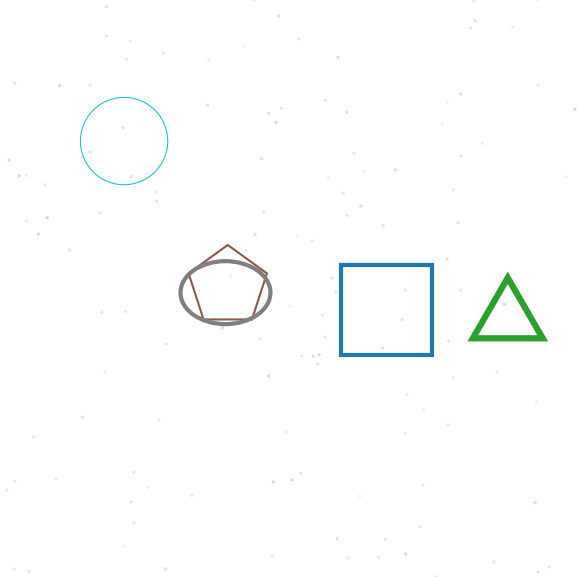[{"shape": "square", "thickness": 2, "radius": 0.39, "center": [0.67, 0.463]}, {"shape": "triangle", "thickness": 3, "radius": 0.35, "center": [0.879, 0.448]}, {"shape": "pentagon", "thickness": 1, "radius": 0.36, "center": [0.394, 0.504]}, {"shape": "oval", "thickness": 2, "radius": 0.39, "center": [0.39, 0.492]}, {"shape": "circle", "thickness": 0.5, "radius": 0.38, "center": [0.215, 0.755]}]